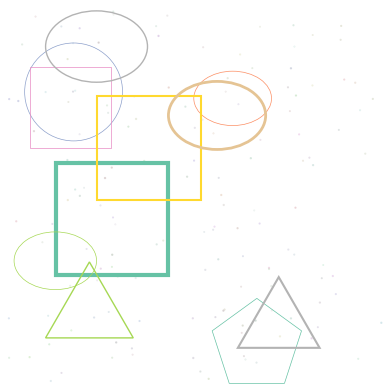[{"shape": "pentagon", "thickness": 0.5, "radius": 0.61, "center": [0.667, 0.103]}, {"shape": "square", "thickness": 3, "radius": 0.73, "center": [0.291, 0.431]}, {"shape": "oval", "thickness": 0.5, "radius": 0.5, "center": [0.604, 0.744]}, {"shape": "circle", "thickness": 0.5, "radius": 0.64, "center": [0.191, 0.761]}, {"shape": "square", "thickness": 0.5, "radius": 0.52, "center": [0.183, 0.721]}, {"shape": "oval", "thickness": 0.5, "radius": 0.54, "center": [0.144, 0.323]}, {"shape": "triangle", "thickness": 1, "radius": 0.66, "center": [0.232, 0.188]}, {"shape": "square", "thickness": 1.5, "radius": 0.68, "center": [0.387, 0.615]}, {"shape": "oval", "thickness": 2, "radius": 0.63, "center": [0.564, 0.7]}, {"shape": "triangle", "thickness": 1.5, "radius": 0.61, "center": [0.724, 0.158]}, {"shape": "oval", "thickness": 1, "radius": 0.66, "center": [0.251, 0.879]}]